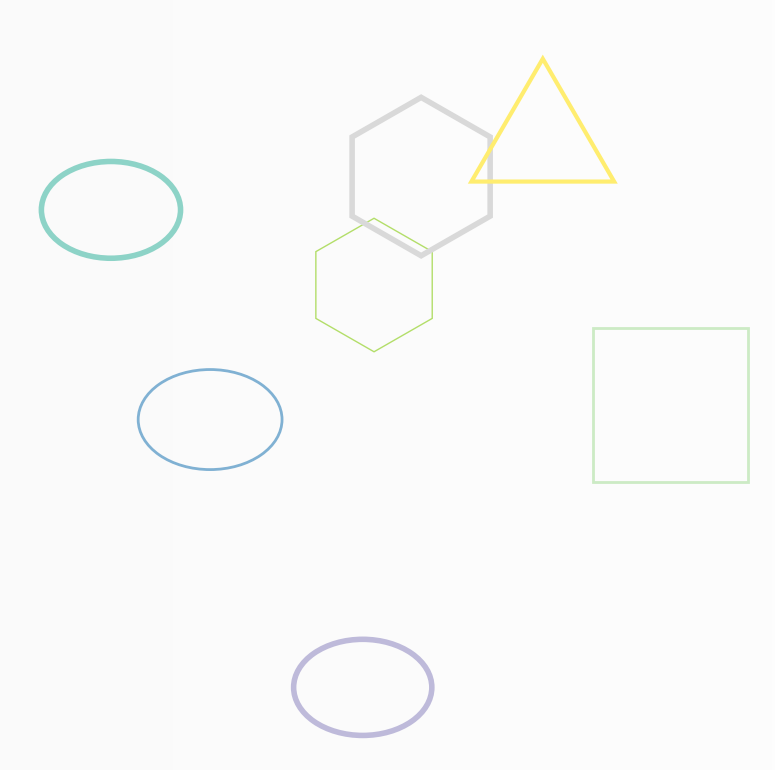[{"shape": "oval", "thickness": 2, "radius": 0.45, "center": [0.143, 0.727]}, {"shape": "oval", "thickness": 2, "radius": 0.45, "center": [0.468, 0.107]}, {"shape": "oval", "thickness": 1, "radius": 0.46, "center": [0.271, 0.455]}, {"shape": "hexagon", "thickness": 0.5, "radius": 0.43, "center": [0.483, 0.63]}, {"shape": "hexagon", "thickness": 2, "radius": 0.51, "center": [0.543, 0.771]}, {"shape": "square", "thickness": 1, "radius": 0.5, "center": [0.865, 0.474]}, {"shape": "triangle", "thickness": 1.5, "radius": 0.53, "center": [0.7, 0.817]}]